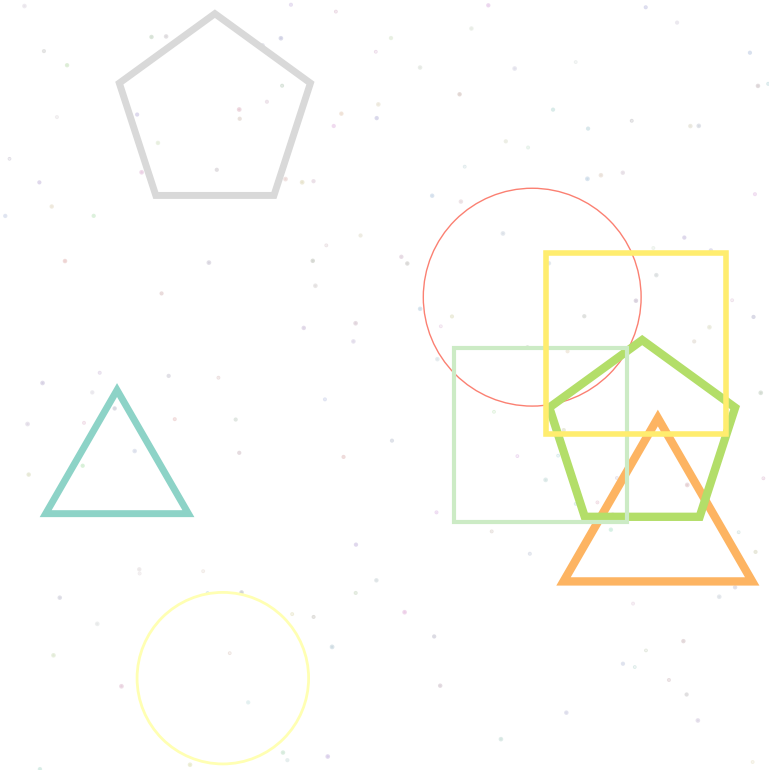[{"shape": "triangle", "thickness": 2.5, "radius": 0.54, "center": [0.152, 0.386]}, {"shape": "circle", "thickness": 1, "radius": 0.56, "center": [0.289, 0.119]}, {"shape": "circle", "thickness": 0.5, "radius": 0.71, "center": [0.691, 0.614]}, {"shape": "triangle", "thickness": 3, "radius": 0.71, "center": [0.854, 0.316]}, {"shape": "pentagon", "thickness": 3, "radius": 0.63, "center": [0.834, 0.431]}, {"shape": "pentagon", "thickness": 2.5, "radius": 0.65, "center": [0.279, 0.852]}, {"shape": "square", "thickness": 1.5, "radius": 0.56, "center": [0.702, 0.435]}, {"shape": "square", "thickness": 2, "radius": 0.59, "center": [0.826, 0.554]}]